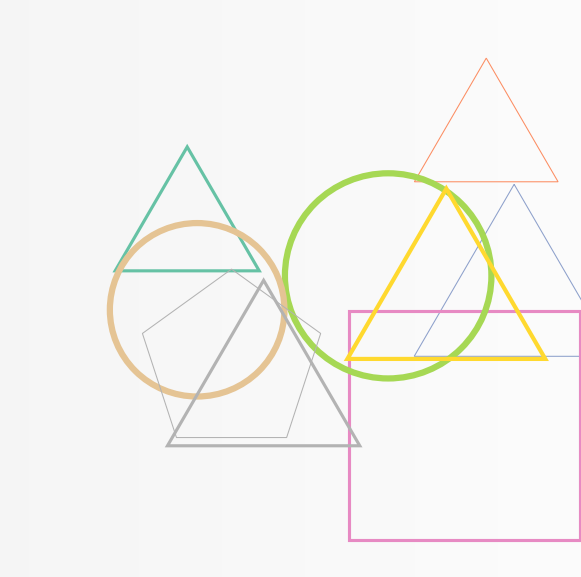[{"shape": "triangle", "thickness": 1.5, "radius": 0.72, "center": [0.322, 0.602]}, {"shape": "triangle", "thickness": 0.5, "radius": 0.71, "center": [0.837, 0.756]}, {"shape": "triangle", "thickness": 0.5, "radius": 0.99, "center": [0.885, 0.481]}, {"shape": "square", "thickness": 1.5, "radius": 0.99, "center": [0.799, 0.263]}, {"shape": "circle", "thickness": 3, "radius": 0.89, "center": [0.668, 0.521]}, {"shape": "triangle", "thickness": 2, "radius": 0.98, "center": [0.768, 0.476]}, {"shape": "circle", "thickness": 3, "radius": 0.75, "center": [0.339, 0.463]}, {"shape": "triangle", "thickness": 1.5, "radius": 0.95, "center": [0.454, 0.323]}, {"shape": "pentagon", "thickness": 0.5, "radius": 0.81, "center": [0.398, 0.372]}]